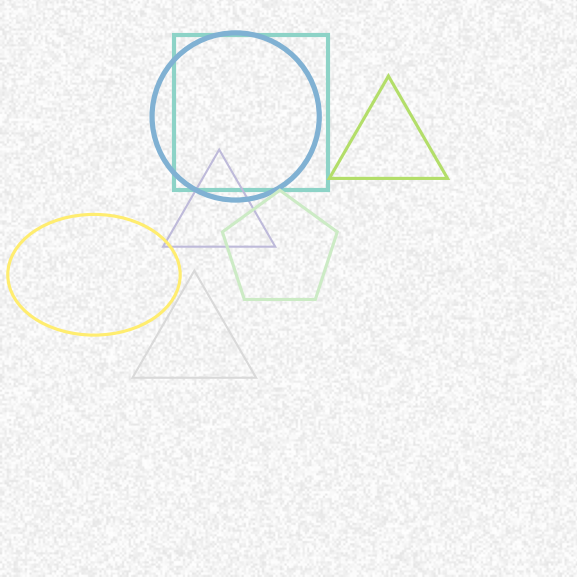[{"shape": "square", "thickness": 2, "radius": 0.67, "center": [0.435, 0.805]}, {"shape": "triangle", "thickness": 1, "radius": 0.56, "center": [0.38, 0.628]}, {"shape": "circle", "thickness": 2.5, "radius": 0.72, "center": [0.408, 0.797]}, {"shape": "triangle", "thickness": 1.5, "radius": 0.59, "center": [0.673, 0.749]}, {"shape": "triangle", "thickness": 1, "radius": 0.62, "center": [0.336, 0.407]}, {"shape": "pentagon", "thickness": 1.5, "radius": 0.52, "center": [0.485, 0.565]}, {"shape": "oval", "thickness": 1.5, "radius": 0.75, "center": [0.163, 0.523]}]